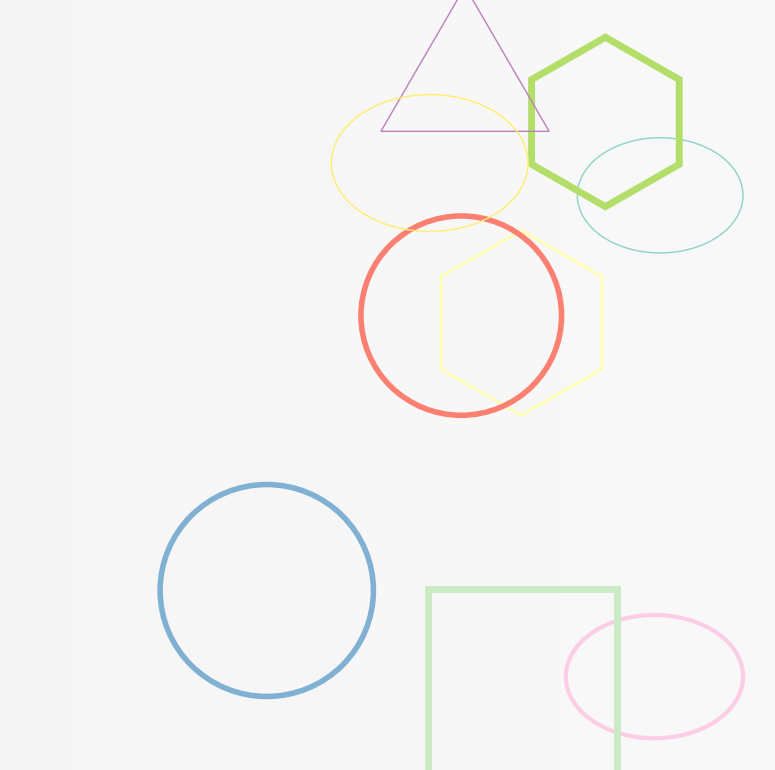[{"shape": "oval", "thickness": 0.5, "radius": 0.53, "center": [0.852, 0.746]}, {"shape": "hexagon", "thickness": 1, "radius": 0.6, "center": [0.673, 0.581]}, {"shape": "circle", "thickness": 2, "radius": 0.65, "center": [0.595, 0.59]}, {"shape": "circle", "thickness": 2, "radius": 0.69, "center": [0.344, 0.233]}, {"shape": "hexagon", "thickness": 2.5, "radius": 0.55, "center": [0.781, 0.842]}, {"shape": "oval", "thickness": 1.5, "radius": 0.57, "center": [0.844, 0.121]}, {"shape": "triangle", "thickness": 0.5, "radius": 0.63, "center": [0.6, 0.892]}, {"shape": "square", "thickness": 2.5, "radius": 0.61, "center": [0.674, 0.112]}, {"shape": "oval", "thickness": 0.5, "radius": 0.63, "center": [0.554, 0.788]}]